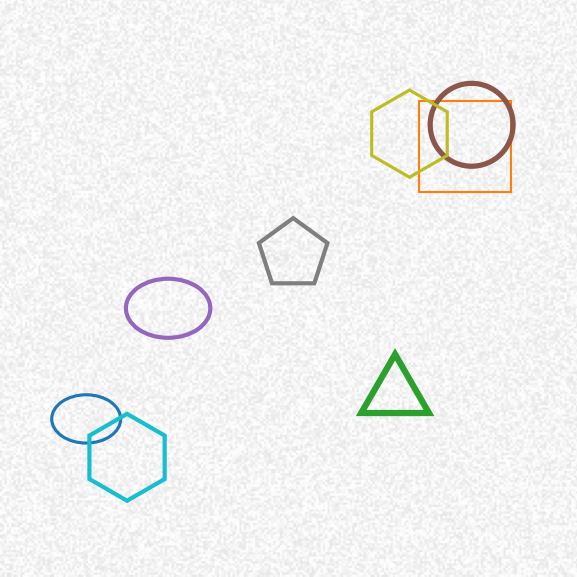[{"shape": "oval", "thickness": 1.5, "radius": 0.3, "center": [0.149, 0.274]}, {"shape": "square", "thickness": 1, "radius": 0.4, "center": [0.805, 0.746]}, {"shape": "triangle", "thickness": 3, "radius": 0.34, "center": [0.684, 0.318]}, {"shape": "oval", "thickness": 2, "radius": 0.37, "center": [0.291, 0.465]}, {"shape": "circle", "thickness": 2.5, "radius": 0.36, "center": [0.817, 0.783]}, {"shape": "pentagon", "thickness": 2, "radius": 0.31, "center": [0.508, 0.559]}, {"shape": "hexagon", "thickness": 1.5, "radius": 0.38, "center": [0.709, 0.768]}, {"shape": "hexagon", "thickness": 2, "radius": 0.38, "center": [0.22, 0.207]}]